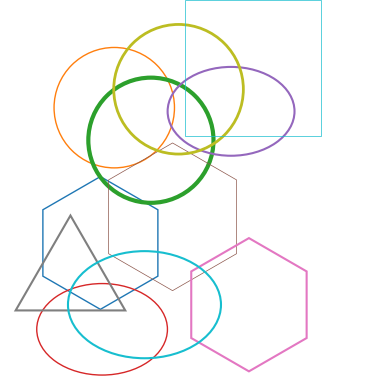[{"shape": "hexagon", "thickness": 1, "radius": 0.86, "center": [0.261, 0.369]}, {"shape": "circle", "thickness": 1, "radius": 0.78, "center": [0.297, 0.72]}, {"shape": "circle", "thickness": 3, "radius": 0.81, "center": [0.392, 0.636]}, {"shape": "oval", "thickness": 1, "radius": 0.85, "center": [0.265, 0.145]}, {"shape": "oval", "thickness": 1.5, "radius": 0.82, "center": [0.6, 0.711]}, {"shape": "hexagon", "thickness": 0.5, "radius": 0.96, "center": [0.448, 0.437]}, {"shape": "hexagon", "thickness": 1.5, "radius": 0.87, "center": [0.647, 0.208]}, {"shape": "triangle", "thickness": 1.5, "radius": 0.82, "center": [0.183, 0.276]}, {"shape": "circle", "thickness": 2, "radius": 0.84, "center": [0.464, 0.768]}, {"shape": "oval", "thickness": 1.5, "radius": 0.99, "center": [0.375, 0.209]}, {"shape": "square", "thickness": 0.5, "radius": 0.89, "center": [0.657, 0.823]}]